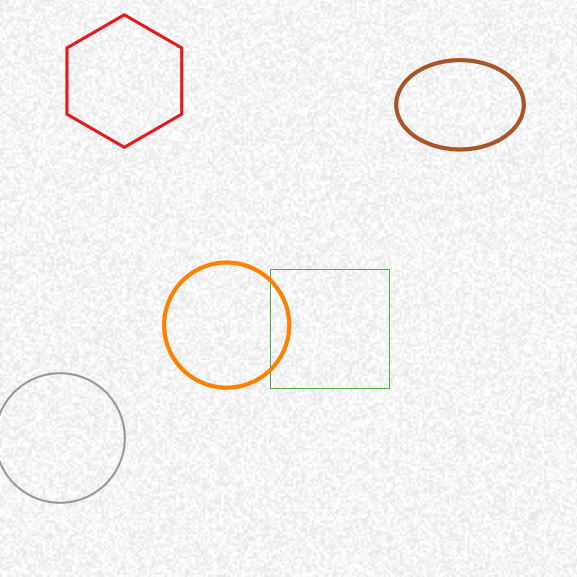[{"shape": "hexagon", "thickness": 1.5, "radius": 0.57, "center": [0.215, 0.859]}, {"shape": "square", "thickness": 0.5, "radius": 0.51, "center": [0.571, 0.431]}, {"shape": "circle", "thickness": 2, "radius": 0.54, "center": [0.393, 0.436]}, {"shape": "oval", "thickness": 2, "radius": 0.55, "center": [0.797, 0.818]}, {"shape": "circle", "thickness": 1, "radius": 0.56, "center": [0.104, 0.241]}]